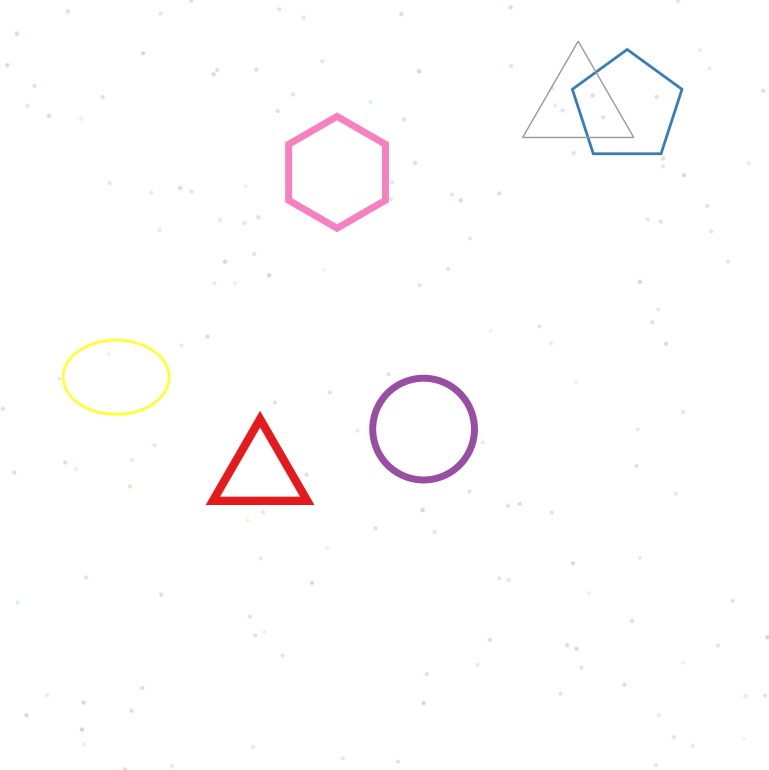[{"shape": "triangle", "thickness": 3, "radius": 0.35, "center": [0.338, 0.385]}, {"shape": "pentagon", "thickness": 1, "radius": 0.37, "center": [0.815, 0.861]}, {"shape": "circle", "thickness": 2.5, "radius": 0.33, "center": [0.55, 0.443]}, {"shape": "oval", "thickness": 1, "radius": 0.34, "center": [0.151, 0.51]}, {"shape": "hexagon", "thickness": 2.5, "radius": 0.36, "center": [0.438, 0.776]}, {"shape": "triangle", "thickness": 0.5, "radius": 0.42, "center": [0.751, 0.863]}]